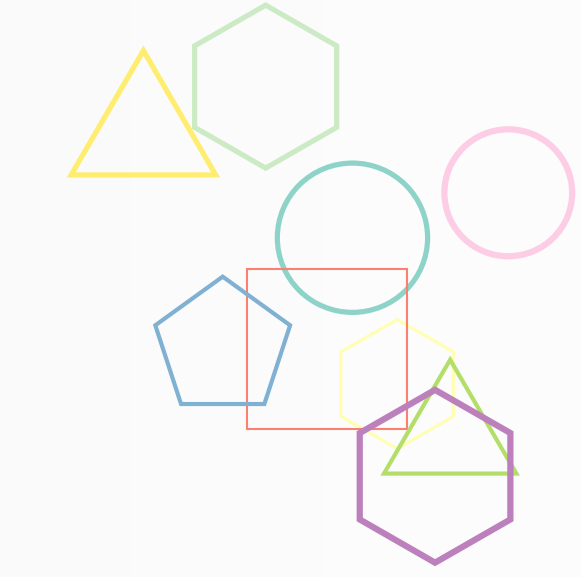[{"shape": "circle", "thickness": 2.5, "radius": 0.65, "center": [0.606, 0.587]}, {"shape": "hexagon", "thickness": 1.5, "radius": 0.56, "center": [0.683, 0.334]}, {"shape": "square", "thickness": 1, "radius": 0.69, "center": [0.563, 0.394]}, {"shape": "pentagon", "thickness": 2, "radius": 0.61, "center": [0.383, 0.398]}, {"shape": "triangle", "thickness": 2, "radius": 0.66, "center": [0.774, 0.245]}, {"shape": "circle", "thickness": 3, "radius": 0.55, "center": [0.874, 0.665]}, {"shape": "hexagon", "thickness": 3, "radius": 0.75, "center": [0.748, 0.174]}, {"shape": "hexagon", "thickness": 2.5, "radius": 0.71, "center": [0.457, 0.849]}, {"shape": "triangle", "thickness": 2.5, "radius": 0.72, "center": [0.247, 0.768]}]